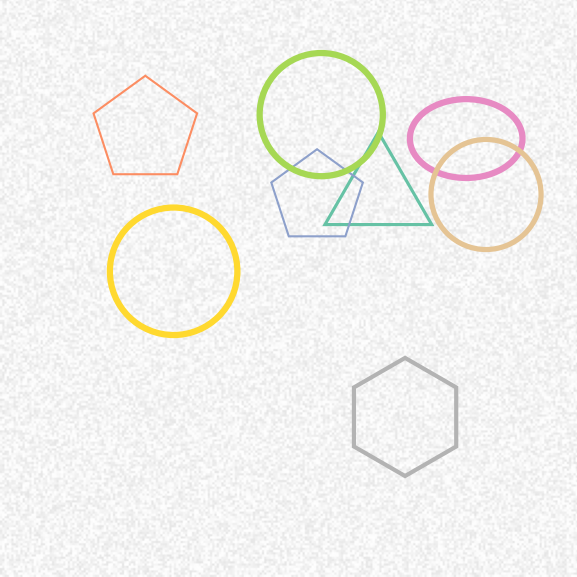[{"shape": "triangle", "thickness": 1.5, "radius": 0.53, "center": [0.655, 0.664]}, {"shape": "pentagon", "thickness": 1, "radius": 0.47, "center": [0.252, 0.774]}, {"shape": "pentagon", "thickness": 1, "radius": 0.42, "center": [0.549, 0.657]}, {"shape": "oval", "thickness": 3, "radius": 0.49, "center": [0.807, 0.759]}, {"shape": "circle", "thickness": 3, "radius": 0.53, "center": [0.556, 0.801]}, {"shape": "circle", "thickness": 3, "radius": 0.55, "center": [0.301, 0.529]}, {"shape": "circle", "thickness": 2.5, "radius": 0.48, "center": [0.842, 0.662]}, {"shape": "hexagon", "thickness": 2, "radius": 0.51, "center": [0.701, 0.277]}]